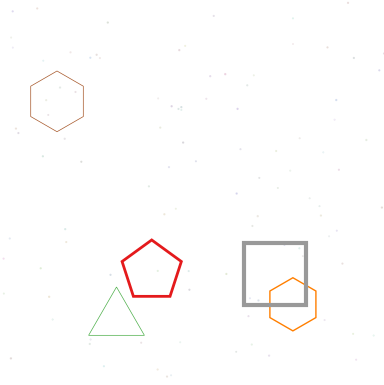[{"shape": "pentagon", "thickness": 2, "radius": 0.4, "center": [0.394, 0.296]}, {"shape": "triangle", "thickness": 0.5, "radius": 0.42, "center": [0.303, 0.171]}, {"shape": "hexagon", "thickness": 1, "radius": 0.35, "center": [0.761, 0.21]}, {"shape": "hexagon", "thickness": 0.5, "radius": 0.39, "center": [0.148, 0.737]}, {"shape": "square", "thickness": 3, "radius": 0.4, "center": [0.714, 0.288]}]